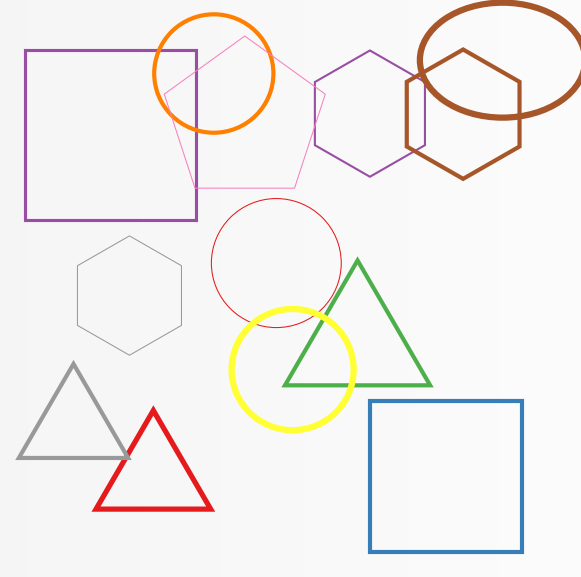[{"shape": "circle", "thickness": 0.5, "radius": 0.56, "center": [0.475, 0.544]}, {"shape": "triangle", "thickness": 2.5, "radius": 0.57, "center": [0.264, 0.174]}, {"shape": "square", "thickness": 2, "radius": 0.65, "center": [0.768, 0.174]}, {"shape": "triangle", "thickness": 2, "radius": 0.72, "center": [0.615, 0.404]}, {"shape": "square", "thickness": 1.5, "radius": 0.74, "center": [0.19, 0.766]}, {"shape": "hexagon", "thickness": 1, "radius": 0.55, "center": [0.636, 0.802]}, {"shape": "circle", "thickness": 2, "radius": 0.51, "center": [0.368, 0.872]}, {"shape": "circle", "thickness": 3, "radius": 0.52, "center": [0.503, 0.359]}, {"shape": "hexagon", "thickness": 2, "radius": 0.56, "center": [0.797, 0.801]}, {"shape": "oval", "thickness": 3, "radius": 0.71, "center": [0.865, 0.895]}, {"shape": "pentagon", "thickness": 0.5, "radius": 0.73, "center": [0.421, 0.791]}, {"shape": "triangle", "thickness": 2, "radius": 0.54, "center": [0.126, 0.26]}, {"shape": "hexagon", "thickness": 0.5, "radius": 0.52, "center": [0.223, 0.487]}]